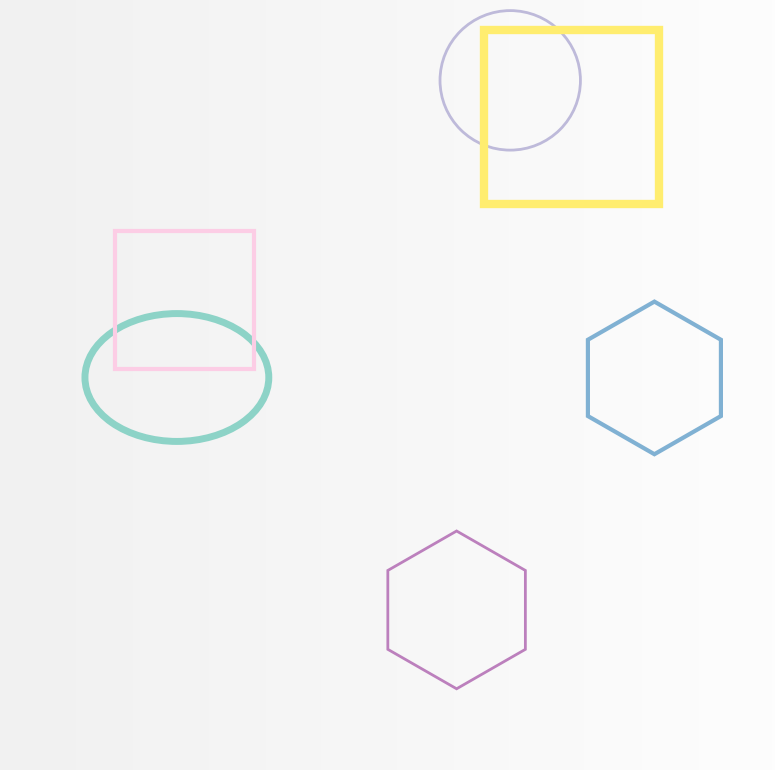[{"shape": "oval", "thickness": 2.5, "radius": 0.59, "center": [0.228, 0.51]}, {"shape": "circle", "thickness": 1, "radius": 0.45, "center": [0.658, 0.896]}, {"shape": "hexagon", "thickness": 1.5, "radius": 0.5, "center": [0.844, 0.509]}, {"shape": "square", "thickness": 1.5, "radius": 0.45, "center": [0.238, 0.61]}, {"shape": "hexagon", "thickness": 1, "radius": 0.51, "center": [0.589, 0.208]}, {"shape": "square", "thickness": 3, "radius": 0.57, "center": [0.737, 0.848]}]